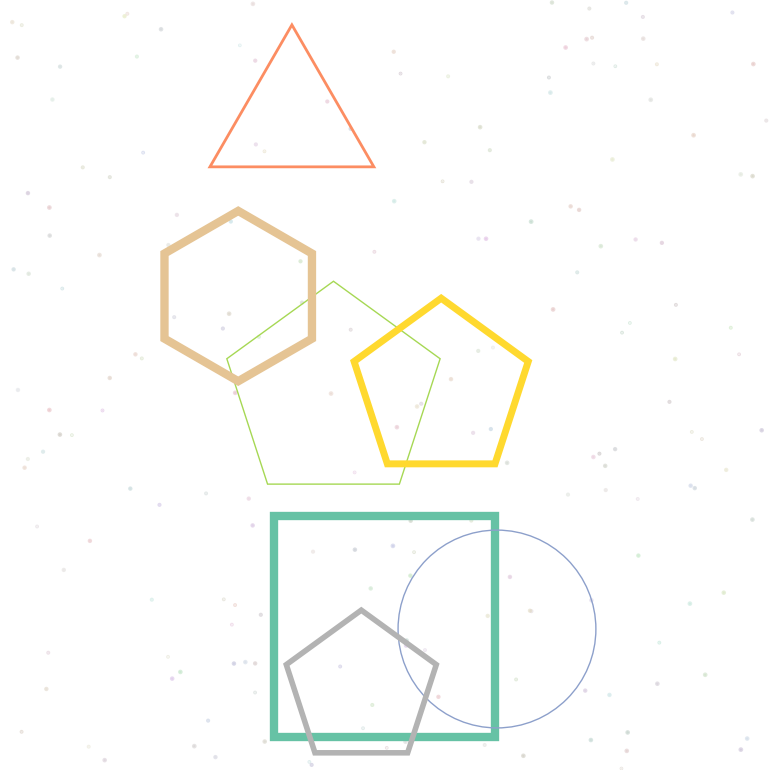[{"shape": "square", "thickness": 3, "radius": 0.72, "center": [0.499, 0.186]}, {"shape": "triangle", "thickness": 1, "radius": 0.61, "center": [0.379, 0.845]}, {"shape": "circle", "thickness": 0.5, "radius": 0.64, "center": [0.645, 0.183]}, {"shape": "pentagon", "thickness": 0.5, "radius": 0.73, "center": [0.433, 0.489]}, {"shape": "pentagon", "thickness": 2.5, "radius": 0.59, "center": [0.573, 0.494]}, {"shape": "hexagon", "thickness": 3, "radius": 0.55, "center": [0.309, 0.615]}, {"shape": "pentagon", "thickness": 2, "radius": 0.51, "center": [0.469, 0.105]}]